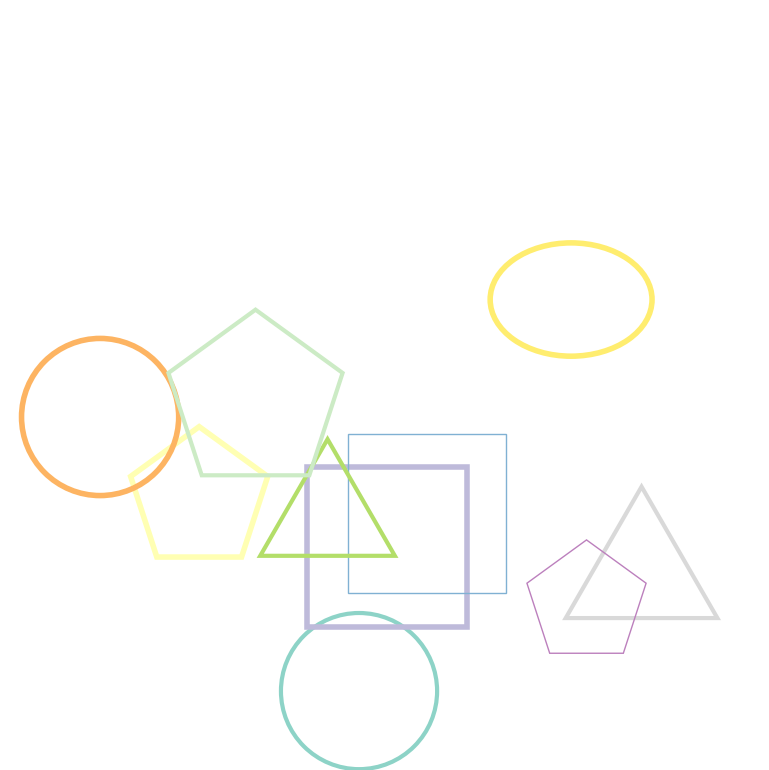[{"shape": "circle", "thickness": 1.5, "radius": 0.51, "center": [0.466, 0.102]}, {"shape": "pentagon", "thickness": 2, "radius": 0.47, "center": [0.259, 0.352]}, {"shape": "square", "thickness": 2, "radius": 0.52, "center": [0.502, 0.29]}, {"shape": "square", "thickness": 0.5, "radius": 0.51, "center": [0.555, 0.333]}, {"shape": "circle", "thickness": 2, "radius": 0.51, "center": [0.13, 0.458]}, {"shape": "triangle", "thickness": 1.5, "radius": 0.5, "center": [0.425, 0.329]}, {"shape": "triangle", "thickness": 1.5, "radius": 0.57, "center": [0.833, 0.254]}, {"shape": "pentagon", "thickness": 0.5, "radius": 0.41, "center": [0.762, 0.217]}, {"shape": "pentagon", "thickness": 1.5, "radius": 0.59, "center": [0.332, 0.479]}, {"shape": "oval", "thickness": 2, "radius": 0.53, "center": [0.742, 0.611]}]